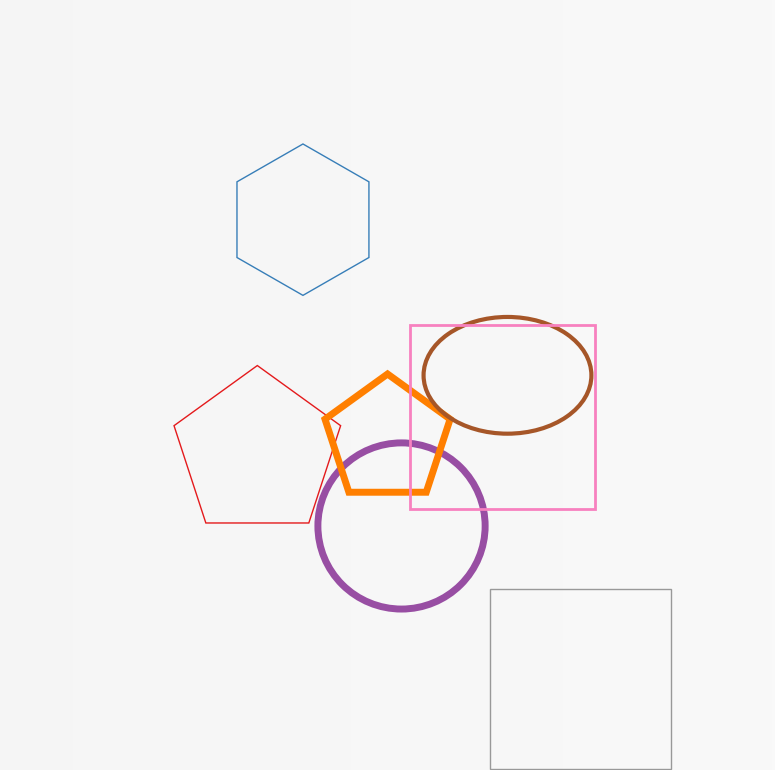[{"shape": "pentagon", "thickness": 0.5, "radius": 0.57, "center": [0.332, 0.412]}, {"shape": "hexagon", "thickness": 0.5, "radius": 0.49, "center": [0.391, 0.715]}, {"shape": "circle", "thickness": 2.5, "radius": 0.54, "center": [0.518, 0.317]}, {"shape": "pentagon", "thickness": 2.5, "radius": 0.42, "center": [0.5, 0.429]}, {"shape": "oval", "thickness": 1.5, "radius": 0.54, "center": [0.655, 0.513]}, {"shape": "square", "thickness": 1, "radius": 0.6, "center": [0.648, 0.458]}, {"shape": "square", "thickness": 0.5, "radius": 0.58, "center": [0.749, 0.119]}]